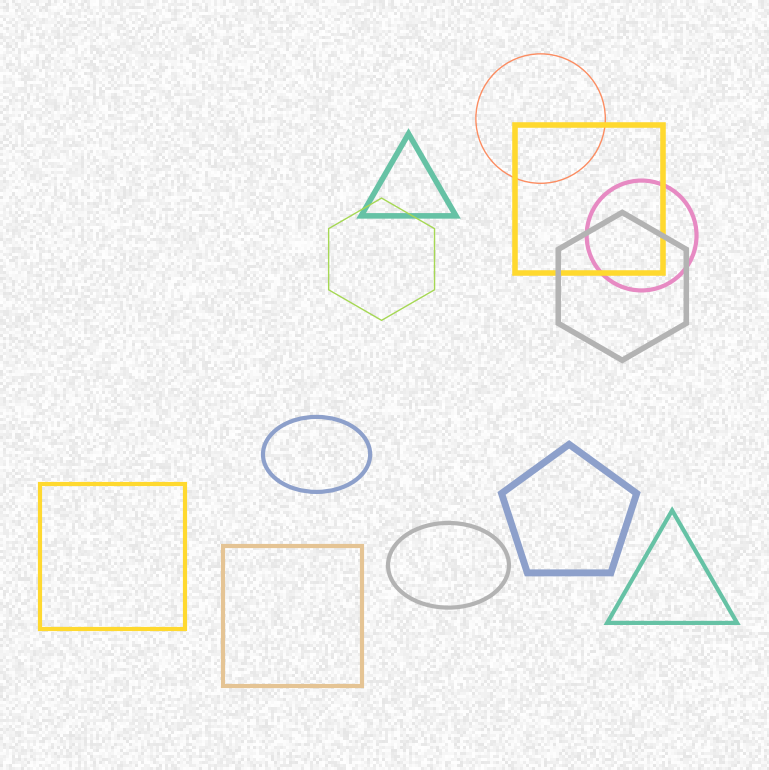[{"shape": "triangle", "thickness": 2, "radius": 0.36, "center": [0.531, 0.755]}, {"shape": "triangle", "thickness": 1.5, "radius": 0.49, "center": [0.873, 0.24]}, {"shape": "circle", "thickness": 0.5, "radius": 0.42, "center": [0.702, 0.846]}, {"shape": "oval", "thickness": 1.5, "radius": 0.35, "center": [0.411, 0.41]}, {"shape": "pentagon", "thickness": 2.5, "radius": 0.46, "center": [0.739, 0.331]}, {"shape": "circle", "thickness": 1.5, "radius": 0.36, "center": [0.833, 0.694]}, {"shape": "hexagon", "thickness": 0.5, "radius": 0.4, "center": [0.496, 0.663]}, {"shape": "square", "thickness": 2, "radius": 0.48, "center": [0.765, 0.742]}, {"shape": "square", "thickness": 1.5, "radius": 0.47, "center": [0.146, 0.277]}, {"shape": "square", "thickness": 1.5, "radius": 0.45, "center": [0.38, 0.2]}, {"shape": "hexagon", "thickness": 2, "radius": 0.48, "center": [0.808, 0.628]}, {"shape": "oval", "thickness": 1.5, "radius": 0.39, "center": [0.582, 0.266]}]